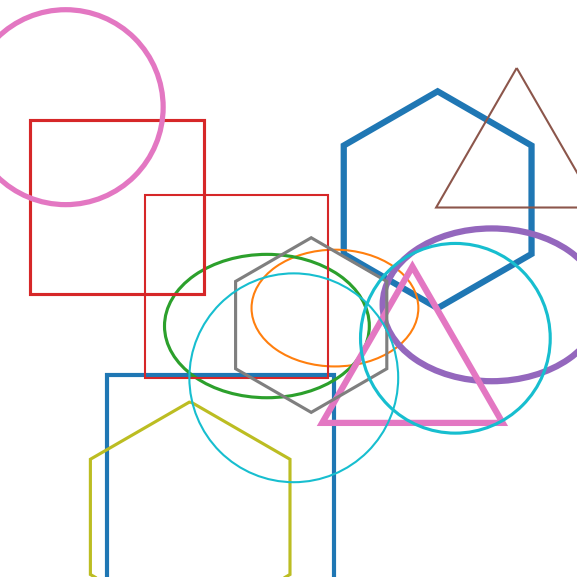[{"shape": "square", "thickness": 2, "radius": 0.98, "center": [0.382, 0.153]}, {"shape": "hexagon", "thickness": 3, "radius": 0.94, "center": [0.758, 0.653]}, {"shape": "oval", "thickness": 1, "radius": 0.72, "center": [0.58, 0.466]}, {"shape": "oval", "thickness": 1.5, "radius": 0.89, "center": [0.462, 0.435]}, {"shape": "square", "thickness": 1, "radius": 0.79, "center": [0.41, 0.504]}, {"shape": "square", "thickness": 1.5, "radius": 0.76, "center": [0.203, 0.64]}, {"shape": "oval", "thickness": 3, "radius": 0.94, "center": [0.852, 0.471]}, {"shape": "triangle", "thickness": 1, "radius": 0.81, "center": [0.895, 0.72]}, {"shape": "circle", "thickness": 2.5, "radius": 0.84, "center": [0.114, 0.814]}, {"shape": "triangle", "thickness": 3, "radius": 0.9, "center": [0.714, 0.357]}, {"shape": "hexagon", "thickness": 1.5, "radius": 0.76, "center": [0.539, 0.436]}, {"shape": "hexagon", "thickness": 1.5, "radius": 1.0, "center": [0.329, 0.104]}, {"shape": "circle", "thickness": 1.5, "radius": 0.82, "center": [0.789, 0.413]}, {"shape": "circle", "thickness": 1, "radius": 0.9, "center": [0.509, 0.345]}]